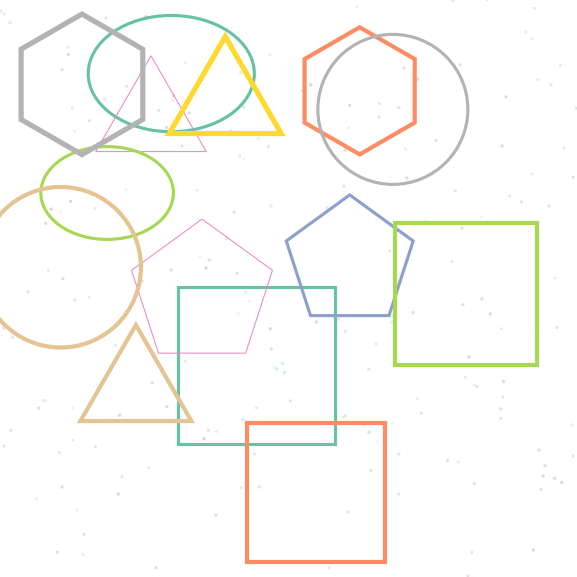[{"shape": "oval", "thickness": 1.5, "radius": 0.72, "center": [0.297, 0.872]}, {"shape": "square", "thickness": 1.5, "radius": 0.68, "center": [0.445, 0.366]}, {"shape": "square", "thickness": 2, "radius": 0.6, "center": [0.547, 0.146]}, {"shape": "hexagon", "thickness": 2, "radius": 0.55, "center": [0.623, 0.842]}, {"shape": "pentagon", "thickness": 1.5, "radius": 0.58, "center": [0.606, 0.546]}, {"shape": "pentagon", "thickness": 0.5, "radius": 0.64, "center": [0.35, 0.491]}, {"shape": "triangle", "thickness": 0.5, "radius": 0.55, "center": [0.261, 0.792]}, {"shape": "oval", "thickness": 1.5, "radius": 0.57, "center": [0.186, 0.665]}, {"shape": "square", "thickness": 2, "radius": 0.61, "center": [0.807, 0.49]}, {"shape": "triangle", "thickness": 2.5, "radius": 0.56, "center": [0.39, 0.824]}, {"shape": "triangle", "thickness": 2, "radius": 0.55, "center": [0.235, 0.326]}, {"shape": "circle", "thickness": 2, "radius": 0.7, "center": [0.105, 0.536]}, {"shape": "circle", "thickness": 1.5, "radius": 0.65, "center": [0.68, 0.81]}, {"shape": "hexagon", "thickness": 2.5, "radius": 0.61, "center": [0.142, 0.853]}]